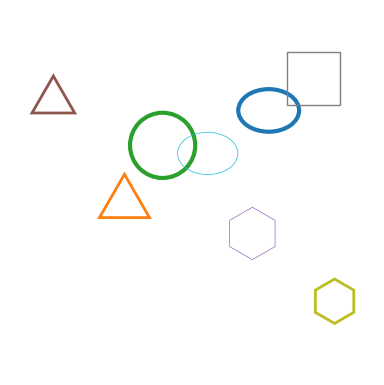[{"shape": "oval", "thickness": 3, "radius": 0.4, "center": [0.698, 0.713]}, {"shape": "triangle", "thickness": 2, "radius": 0.37, "center": [0.323, 0.472]}, {"shape": "circle", "thickness": 3, "radius": 0.42, "center": [0.422, 0.622]}, {"shape": "hexagon", "thickness": 0.5, "radius": 0.34, "center": [0.655, 0.394]}, {"shape": "triangle", "thickness": 2, "radius": 0.32, "center": [0.139, 0.739]}, {"shape": "square", "thickness": 1, "radius": 0.34, "center": [0.815, 0.797]}, {"shape": "hexagon", "thickness": 2, "radius": 0.29, "center": [0.869, 0.218]}, {"shape": "oval", "thickness": 0.5, "radius": 0.39, "center": [0.539, 0.601]}]